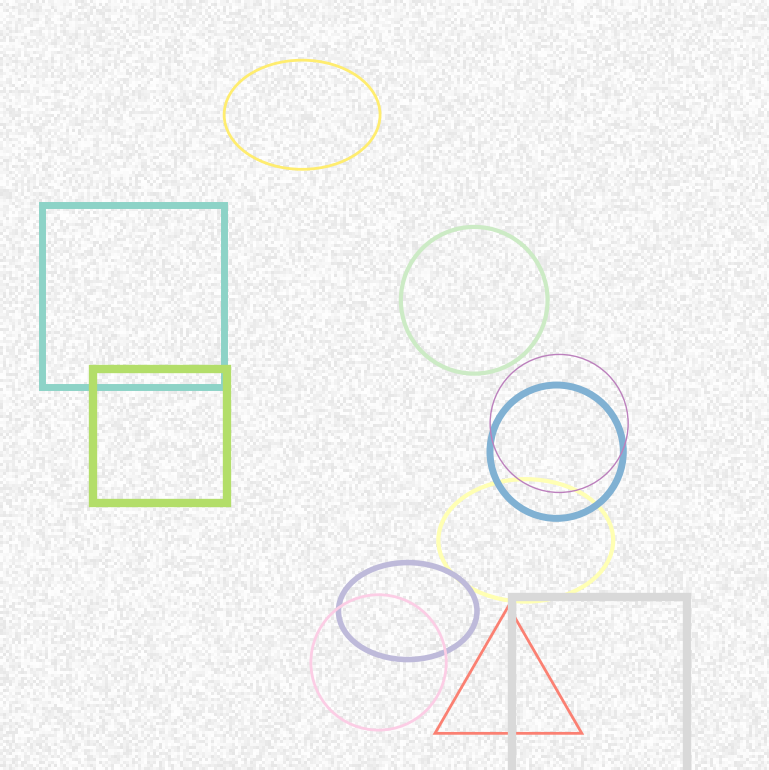[{"shape": "square", "thickness": 2.5, "radius": 0.59, "center": [0.173, 0.615]}, {"shape": "oval", "thickness": 1.5, "radius": 0.57, "center": [0.683, 0.298]}, {"shape": "oval", "thickness": 2, "radius": 0.45, "center": [0.53, 0.206]}, {"shape": "triangle", "thickness": 1, "radius": 0.55, "center": [0.66, 0.103]}, {"shape": "circle", "thickness": 2.5, "radius": 0.43, "center": [0.723, 0.413]}, {"shape": "square", "thickness": 3, "radius": 0.44, "center": [0.208, 0.434]}, {"shape": "circle", "thickness": 1, "radius": 0.44, "center": [0.492, 0.14]}, {"shape": "square", "thickness": 3, "radius": 0.57, "center": [0.779, 0.112]}, {"shape": "circle", "thickness": 0.5, "radius": 0.45, "center": [0.726, 0.45]}, {"shape": "circle", "thickness": 1.5, "radius": 0.48, "center": [0.616, 0.61]}, {"shape": "oval", "thickness": 1, "radius": 0.51, "center": [0.392, 0.851]}]